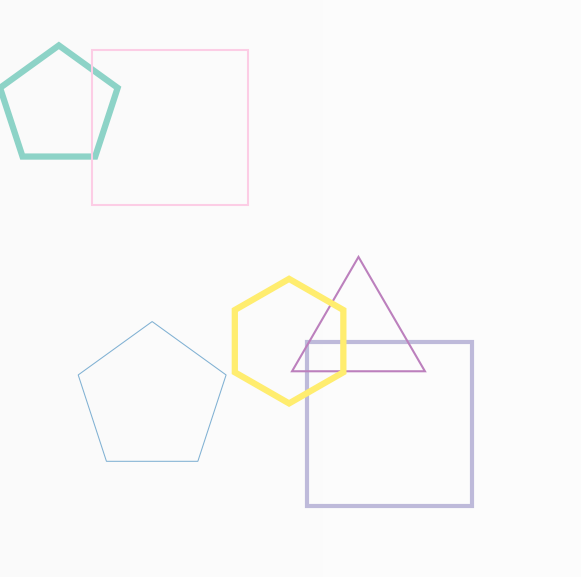[{"shape": "pentagon", "thickness": 3, "radius": 0.53, "center": [0.101, 0.814]}, {"shape": "square", "thickness": 2, "radius": 0.71, "center": [0.67, 0.266]}, {"shape": "pentagon", "thickness": 0.5, "radius": 0.67, "center": [0.262, 0.309]}, {"shape": "square", "thickness": 1, "radius": 0.67, "center": [0.293, 0.779]}, {"shape": "triangle", "thickness": 1, "radius": 0.66, "center": [0.617, 0.422]}, {"shape": "hexagon", "thickness": 3, "radius": 0.54, "center": [0.497, 0.408]}]